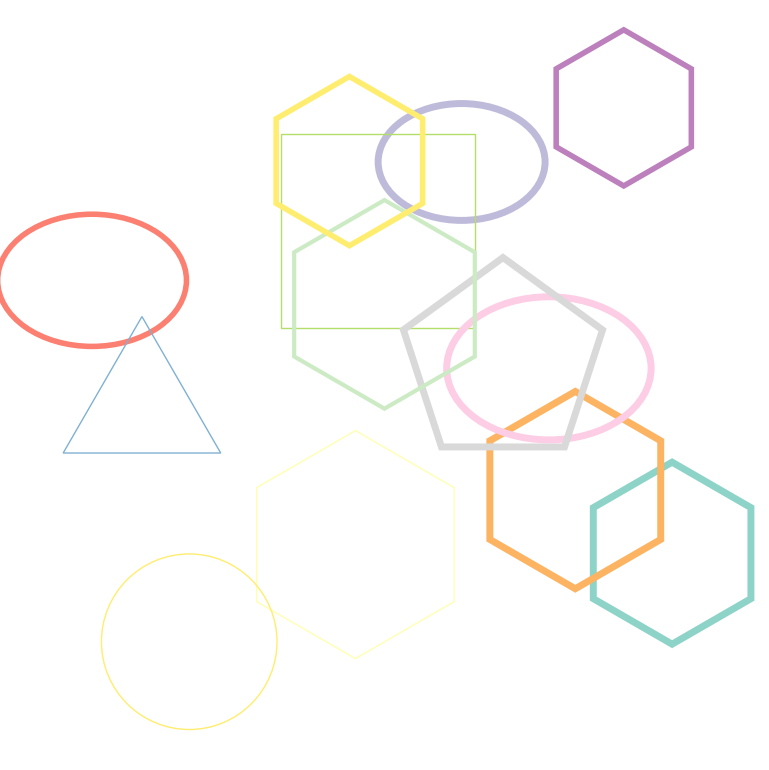[{"shape": "hexagon", "thickness": 2.5, "radius": 0.59, "center": [0.873, 0.282]}, {"shape": "hexagon", "thickness": 0.5, "radius": 0.74, "center": [0.462, 0.293]}, {"shape": "oval", "thickness": 2.5, "radius": 0.54, "center": [0.599, 0.79]}, {"shape": "oval", "thickness": 2, "radius": 0.61, "center": [0.12, 0.636]}, {"shape": "triangle", "thickness": 0.5, "radius": 0.59, "center": [0.184, 0.471]}, {"shape": "hexagon", "thickness": 2.5, "radius": 0.64, "center": [0.747, 0.363]}, {"shape": "square", "thickness": 0.5, "radius": 0.63, "center": [0.491, 0.7]}, {"shape": "oval", "thickness": 2.5, "radius": 0.66, "center": [0.713, 0.522]}, {"shape": "pentagon", "thickness": 2.5, "radius": 0.68, "center": [0.653, 0.53]}, {"shape": "hexagon", "thickness": 2, "radius": 0.51, "center": [0.81, 0.86]}, {"shape": "hexagon", "thickness": 1.5, "radius": 0.68, "center": [0.499, 0.605]}, {"shape": "circle", "thickness": 0.5, "radius": 0.57, "center": [0.246, 0.167]}, {"shape": "hexagon", "thickness": 2, "radius": 0.55, "center": [0.454, 0.791]}]